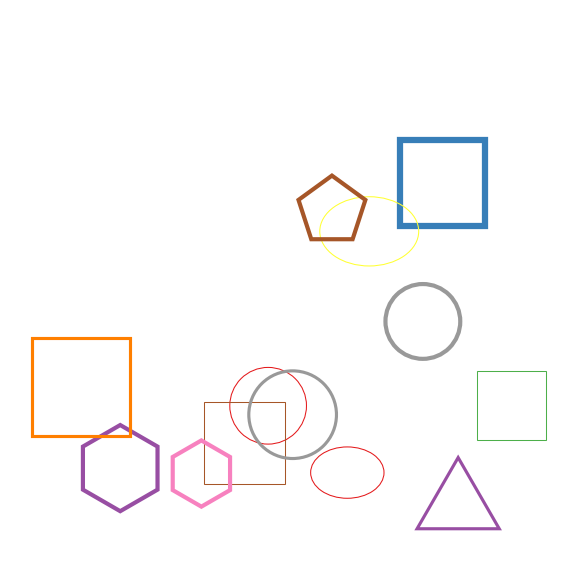[{"shape": "oval", "thickness": 0.5, "radius": 0.32, "center": [0.601, 0.181]}, {"shape": "circle", "thickness": 0.5, "radius": 0.33, "center": [0.464, 0.297]}, {"shape": "square", "thickness": 3, "radius": 0.37, "center": [0.766, 0.682]}, {"shape": "square", "thickness": 0.5, "radius": 0.3, "center": [0.886, 0.297]}, {"shape": "triangle", "thickness": 1.5, "radius": 0.41, "center": [0.793, 0.125]}, {"shape": "hexagon", "thickness": 2, "radius": 0.37, "center": [0.208, 0.189]}, {"shape": "square", "thickness": 1.5, "radius": 0.42, "center": [0.14, 0.328]}, {"shape": "oval", "thickness": 0.5, "radius": 0.43, "center": [0.639, 0.599]}, {"shape": "pentagon", "thickness": 2, "radius": 0.3, "center": [0.575, 0.634]}, {"shape": "square", "thickness": 0.5, "radius": 0.35, "center": [0.423, 0.232]}, {"shape": "hexagon", "thickness": 2, "radius": 0.29, "center": [0.349, 0.179]}, {"shape": "circle", "thickness": 2, "radius": 0.32, "center": [0.732, 0.443]}, {"shape": "circle", "thickness": 1.5, "radius": 0.38, "center": [0.507, 0.281]}]